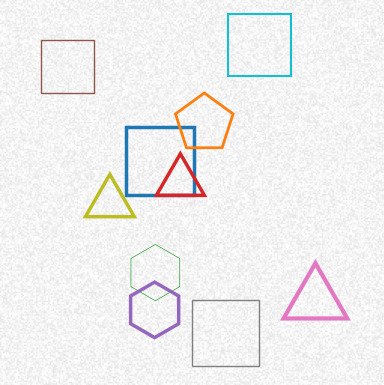[{"shape": "square", "thickness": 2.5, "radius": 0.44, "center": [0.416, 0.583]}, {"shape": "pentagon", "thickness": 2, "radius": 0.39, "center": [0.531, 0.68]}, {"shape": "hexagon", "thickness": 0.5, "radius": 0.37, "center": [0.403, 0.292]}, {"shape": "triangle", "thickness": 2.5, "radius": 0.36, "center": [0.468, 0.529]}, {"shape": "hexagon", "thickness": 2.5, "radius": 0.36, "center": [0.402, 0.195]}, {"shape": "square", "thickness": 1, "radius": 0.35, "center": [0.175, 0.828]}, {"shape": "triangle", "thickness": 3, "radius": 0.48, "center": [0.819, 0.221]}, {"shape": "square", "thickness": 1, "radius": 0.43, "center": [0.586, 0.136]}, {"shape": "triangle", "thickness": 2.5, "radius": 0.37, "center": [0.285, 0.474]}, {"shape": "square", "thickness": 1.5, "radius": 0.4, "center": [0.674, 0.882]}]